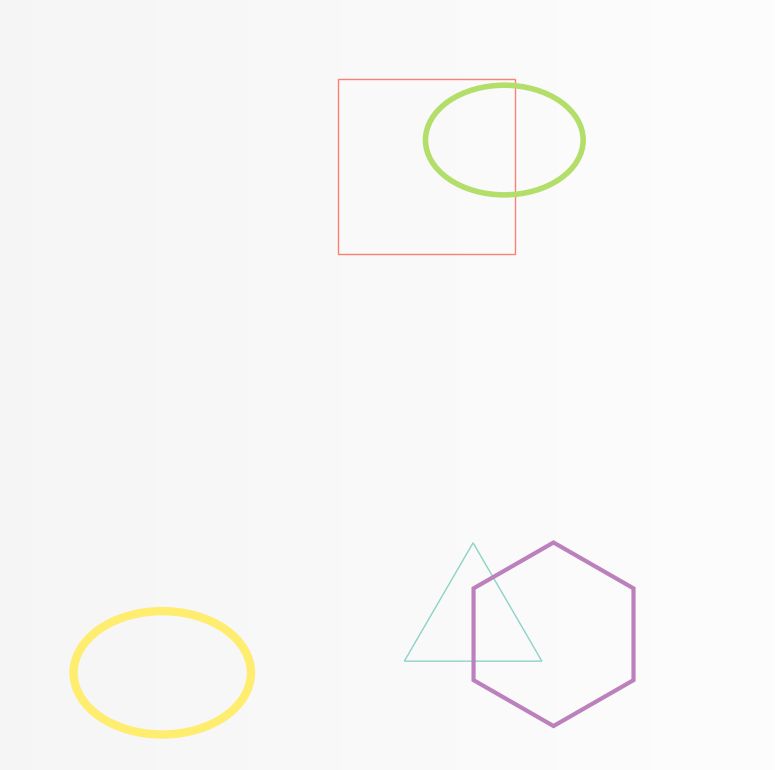[{"shape": "triangle", "thickness": 0.5, "radius": 0.51, "center": [0.61, 0.193]}, {"shape": "square", "thickness": 0.5, "radius": 0.57, "center": [0.55, 0.784]}, {"shape": "oval", "thickness": 2, "radius": 0.51, "center": [0.651, 0.818]}, {"shape": "hexagon", "thickness": 1.5, "radius": 0.6, "center": [0.714, 0.176]}, {"shape": "oval", "thickness": 3, "radius": 0.57, "center": [0.209, 0.126]}]